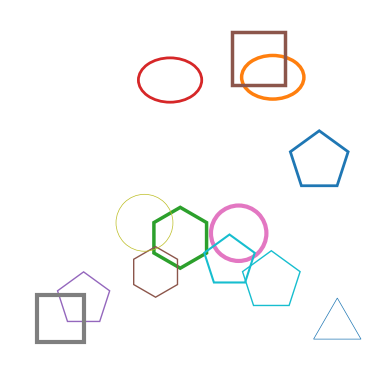[{"shape": "triangle", "thickness": 0.5, "radius": 0.36, "center": [0.876, 0.155]}, {"shape": "pentagon", "thickness": 2, "radius": 0.39, "center": [0.829, 0.581]}, {"shape": "oval", "thickness": 2.5, "radius": 0.4, "center": [0.708, 0.799]}, {"shape": "hexagon", "thickness": 2.5, "radius": 0.39, "center": [0.468, 0.382]}, {"shape": "oval", "thickness": 2, "radius": 0.41, "center": [0.442, 0.792]}, {"shape": "pentagon", "thickness": 1, "radius": 0.36, "center": [0.217, 0.223]}, {"shape": "hexagon", "thickness": 1, "radius": 0.33, "center": [0.404, 0.294]}, {"shape": "square", "thickness": 2.5, "radius": 0.34, "center": [0.672, 0.848]}, {"shape": "circle", "thickness": 3, "radius": 0.36, "center": [0.62, 0.394]}, {"shape": "square", "thickness": 3, "radius": 0.3, "center": [0.157, 0.172]}, {"shape": "circle", "thickness": 0.5, "radius": 0.37, "center": [0.375, 0.421]}, {"shape": "pentagon", "thickness": 1, "radius": 0.39, "center": [0.705, 0.27]}, {"shape": "pentagon", "thickness": 1.5, "radius": 0.34, "center": [0.596, 0.322]}]